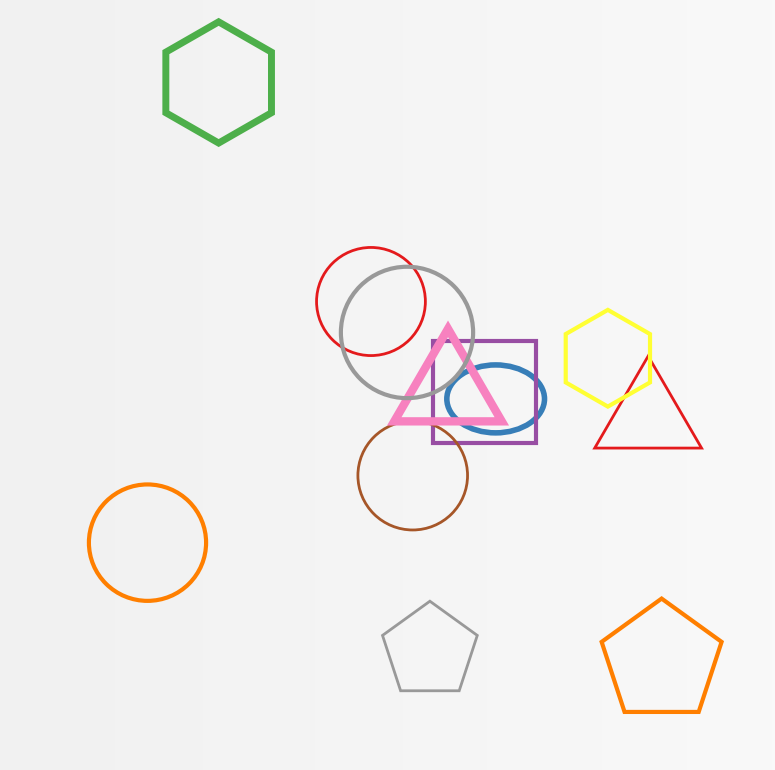[{"shape": "triangle", "thickness": 1, "radius": 0.4, "center": [0.836, 0.458]}, {"shape": "circle", "thickness": 1, "radius": 0.35, "center": [0.479, 0.608]}, {"shape": "oval", "thickness": 2, "radius": 0.32, "center": [0.64, 0.482]}, {"shape": "hexagon", "thickness": 2.5, "radius": 0.39, "center": [0.282, 0.893]}, {"shape": "square", "thickness": 1.5, "radius": 0.33, "center": [0.626, 0.491]}, {"shape": "pentagon", "thickness": 1.5, "radius": 0.41, "center": [0.854, 0.141]}, {"shape": "circle", "thickness": 1.5, "radius": 0.38, "center": [0.19, 0.295]}, {"shape": "hexagon", "thickness": 1.5, "radius": 0.31, "center": [0.784, 0.535]}, {"shape": "circle", "thickness": 1, "radius": 0.35, "center": [0.533, 0.382]}, {"shape": "triangle", "thickness": 3, "radius": 0.4, "center": [0.578, 0.493]}, {"shape": "pentagon", "thickness": 1, "radius": 0.32, "center": [0.555, 0.155]}, {"shape": "circle", "thickness": 1.5, "radius": 0.43, "center": [0.525, 0.568]}]